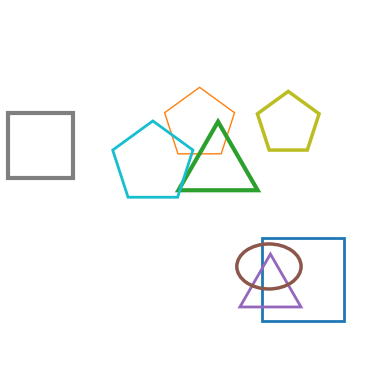[{"shape": "square", "thickness": 2, "radius": 0.54, "center": [0.787, 0.275]}, {"shape": "pentagon", "thickness": 1, "radius": 0.48, "center": [0.518, 0.678]}, {"shape": "triangle", "thickness": 3, "radius": 0.59, "center": [0.566, 0.565]}, {"shape": "triangle", "thickness": 2, "radius": 0.46, "center": [0.702, 0.248]}, {"shape": "oval", "thickness": 2.5, "radius": 0.42, "center": [0.699, 0.308]}, {"shape": "square", "thickness": 3, "radius": 0.42, "center": [0.105, 0.621]}, {"shape": "pentagon", "thickness": 2.5, "radius": 0.42, "center": [0.749, 0.678]}, {"shape": "pentagon", "thickness": 2, "radius": 0.55, "center": [0.397, 0.576]}]